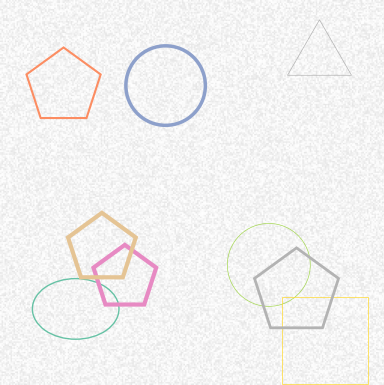[{"shape": "oval", "thickness": 1, "radius": 0.56, "center": [0.197, 0.198]}, {"shape": "pentagon", "thickness": 1.5, "radius": 0.51, "center": [0.165, 0.775]}, {"shape": "circle", "thickness": 2.5, "radius": 0.52, "center": [0.43, 0.778]}, {"shape": "pentagon", "thickness": 3, "radius": 0.43, "center": [0.324, 0.278]}, {"shape": "circle", "thickness": 0.5, "radius": 0.54, "center": [0.698, 0.312]}, {"shape": "square", "thickness": 0.5, "radius": 0.56, "center": [0.844, 0.116]}, {"shape": "pentagon", "thickness": 3, "radius": 0.46, "center": [0.265, 0.355]}, {"shape": "pentagon", "thickness": 2, "radius": 0.57, "center": [0.77, 0.241]}, {"shape": "triangle", "thickness": 0.5, "radius": 0.48, "center": [0.83, 0.853]}]